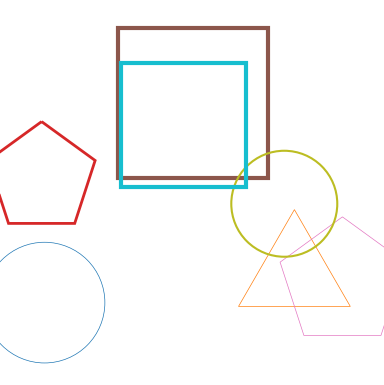[{"shape": "circle", "thickness": 0.5, "radius": 0.78, "center": [0.116, 0.214]}, {"shape": "triangle", "thickness": 0.5, "radius": 0.84, "center": [0.765, 0.288]}, {"shape": "pentagon", "thickness": 2, "radius": 0.73, "center": [0.108, 0.538]}, {"shape": "square", "thickness": 3, "radius": 0.98, "center": [0.501, 0.732]}, {"shape": "pentagon", "thickness": 0.5, "radius": 0.85, "center": [0.889, 0.266]}, {"shape": "circle", "thickness": 1.5, "radius": 0.69, "center": [0.738, 0.471]}, {"shape": "square", "thickness": 3, "radius": 0.81, "center": [0.477, 0.675]}]